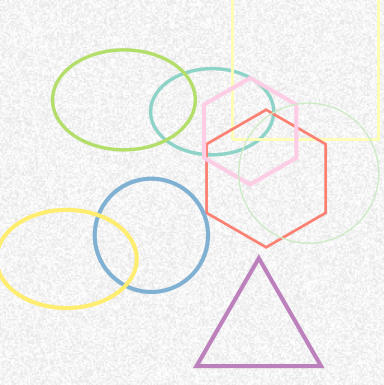[{"shape": "oval", "thickness": 2.5, "radius": 0.8, "center": [0.551, 0.71]}, {"shape": "square", "thickness": 2, "radius": 0.95, "center": [0.793, 0.83]}, {"shape": "hexagon", "thickness": 2, "radius": 0.89, "center": [0.691, 0.536]}, {"shape": "circle", "thickness": 3, "radius": 0.74, "center": [0.393, 0.389]}, {"shape": "oval", "thickness": 2.5, "radius": 0.93, "center": [0.322, 0.741]}, {"shape": "hexagon", "thickness": 3, "radius": 0.69, "center": [0.65, 0.659]}, {"shape": "triangle", "thickness": 3, "radius": 0.93, "center": [0.672, 0.143]}, {"shape": "circle", "thickness": 1, "radius": 0.91, "center": [0.802, 0.55]}, {"shape": "oval", "thickness": 3, "radius": 0.91, "center": [0.173, 0.327]}]